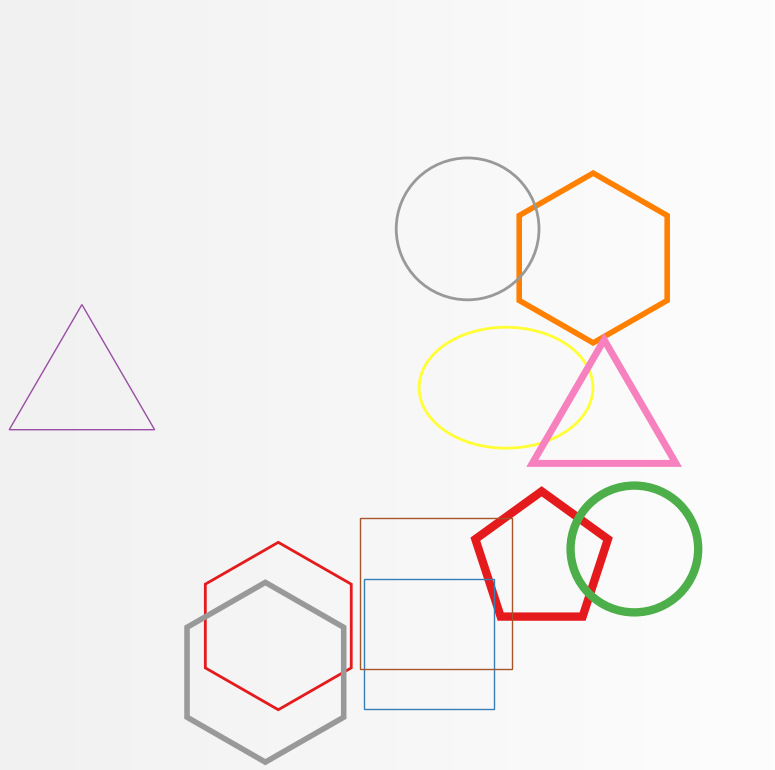[{"shape": "pentagon", "thickness": 3, "radius": 0.45, "center": [0.699, 0.272]}, {"shape": "hexagon", "thickness": 1, "radius": 0.54, "center": [0.359, 0.187]}, {"shape": "square", "thickness": 0.5, "radius": 0.42, "center": [0.553, 0.163]}, {"shape": "circle", "thickness": 3, "radius": 0.41, "center": [0.819, 0.287]}, {"shape": "triangle", "thickness": 0.5, "radius": 0.54, "center": [0.106, 0.496]}, {"shape": "hexagon", "thickness": 2, "radius": 0.55, "center": [0.765, 0.665]}, {"shape": "oval", "thickness": 1, "radius": 0.56, "center": [0.653, 0.496]}, {"shape": "square", "thickness": 0.5, "radius": 0.49, "center": [0.562, 0.229]}, {"shape": "triangle", "thickness": 2.5, "radius": 0.54, "center": [0.78, 0.452]}, {"shape": "hexagon", "thickness": 2, "radius": 0.58, "center": [0.342, 0.127]}, {"shape": "circle", "thickness": 1, "radius": 0.46, "center": [0.603, 0.703]}]